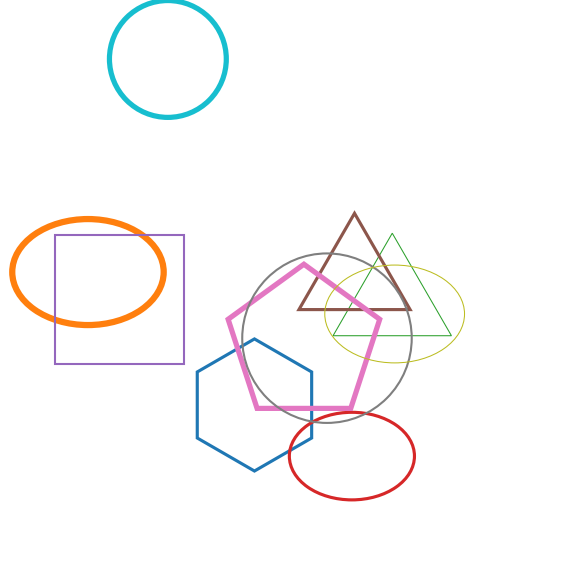[{"shape": "hexagon", "thickness": 1.5, "radius": 0.57, "center": [0.441, 0.298]}, {"shape": "oval", "thickness": 3, "radius": 0.66, "center": [0.152, 0.528]}, {"shape": "triangle", "thickness": 0.5, "radius": 0.59, "center": [0.679, 0.477]}, {"shape": "oval", "thickness": 1.5, "radius": 0.54, "center": [0.609, 0.209]}, {"shape": "square", "thickness": 1, "radius": 0.56, "center": [0.207, 0.481]}, {"shape": "triangle", "thickness": 1.5, "radius": 0.56, "center": [0.614, 0.519]}, {"shape": "pentagon", "thickness": 2.5, "radius": 0.69, "center": [0.526, 0.404]}, {"shape": "circle", "thickness": 1, "radius": 0.73, "center": [0.566, 0.414]}, {"shape": "oval", "thickness": 0.5, "radius": 0.6, "center": [0.683, 0.455]}, {"shape": "circle", "thickness": 2.5, "radius": 0.51, "center": [0.291, 0.897]}]